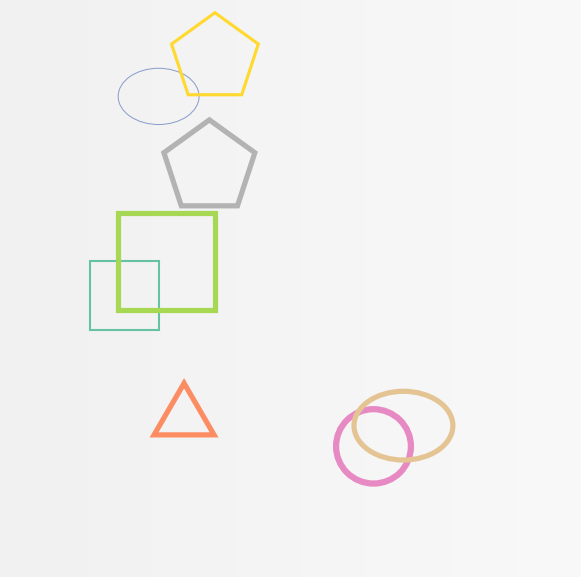[{"shape": "square", "thickness": 1, "radius": 0.3, "center": [0.215, 0.488]}, {"shape": "triangle", "thickness": 2.5, "radius": 0.3, "center": [0.317, 0.276]}, {"shape": "oval", "thickness": 0.5, "radius": 0.35, "center": [0.273, 0.832]}, {"shape": "circle", "thickness": 3, "radius": 0.32, "center": [0.643, 0.226]}, {"shape": "square", "thickness": 2.5, "radius": 0.42, "center": [0.286, 0.546]}, {"shape": "pentagon", "thickness": 1.5, "radius": 0.39, "center": [0.37, 0.899]}, {"shape": "oval", "thickness": 2.5, "radius": 0.43, "center": [0.694, 0.262]}, {"shape": "pentagon", "thickness": 2.5, "radius": 0.41, "center": [0.36, 0.709]}]